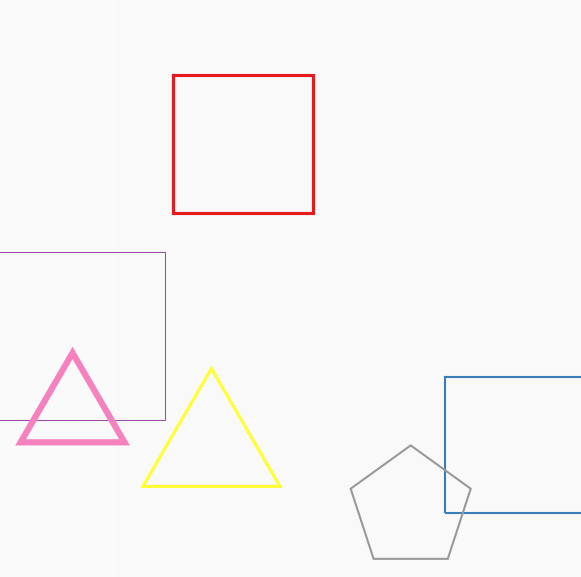[{"shape": "square", "thickness": 1.5, "radius": 0.6, "center": [0.418, 0.75]}, {"shape": "square", "thickness": 1, "radius": 0.59, "center": [0.884, 0.229]}, {"shape": "square", "thickness": 0.5, "radius": 0.73, "center": [0.137, 0.417]}, {"shape": "triangle", "thickness": 1.5, "radius": 0.68, "center": [0.364, 0.225]}, {"shape": "triangle", "thickness": 3, "radius": 0.52, "center": [0.125, 0.285]}, {"shape": "pentagon", "thickness": 1, "radius": 0.54, "center": [0.707, 0.119]}]